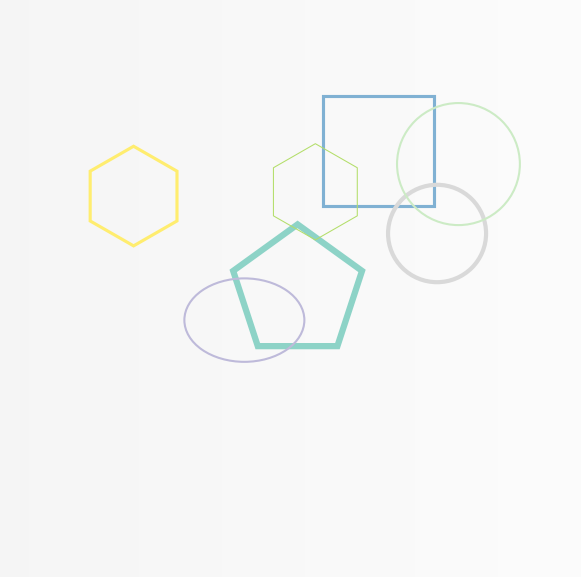[{"shape": "pentagon", "thickness": 3, "radius": 0.58, "center": [0.512, 0.494]}, {"shape": "oval", "thickness": 1, "radius": 0.52, "center": [0.42, 0.445]}, {"shape": "square", "thickness": 1.5, "radius": 0.47, "center": [0.651, 0.738]}, {"shape": "hexagon", "thickness": 0.5, "radius": 0.42, "center": [0.543, 0.667]}, {"shape": "circle", "thickness": 2, "radius": 0.42, "center": [0.752, 0.595]}, {"shape": "circle", "thickness": 1, "radius": 0.53, "center": [0.789, 0.715]}, {"shape": "hexagon", "thickness": 1.5, "radius": 0.43, "center": [0.23, 0.66]}]